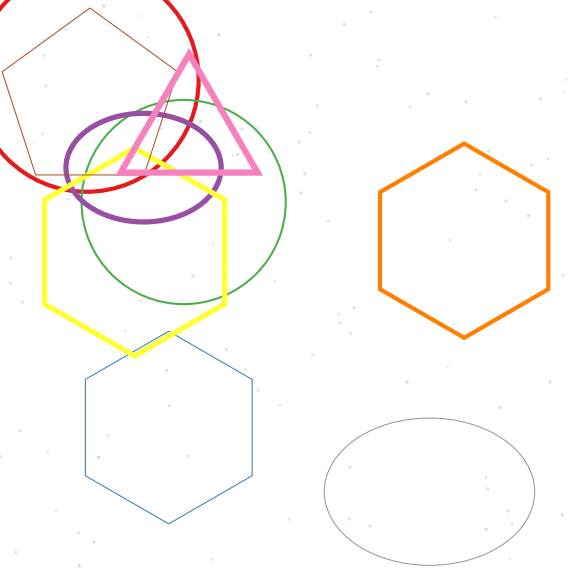[{"shape": "circle", "thickness": 2, "radius": 0.97, "center": [0.15, 0.861]}, {"shape": "hexagon", "thickness": 0.5, "radius": 0.83, "center": [0.292, 0.259]}, {"shape": "circle", "thickness": 1, "radius": 0.88, "center": [0.318, 0.649]}, {"shape": "oval", "thickness": 2.5, "radius": 0.67, "center": [0.249, 0.709]}, {"shape": "hexagon", "thickness": 2, "radius": 0.84, "center": [0.804, 0.582]}, {"shape": "hexagon", "thickness": 2.5, "radius": 0.9, "center": [0.233, 0.563]}, {"shape": "pentagon", "thickness": 0.5, "radius": 0.8, "center": [0.156, 0.825]}, {"shape": "triangle", "thickness": 3, "radius": 0.68, "center": [0.328, 0.769]}, {"shape": "oval", "thickness": 0.5, "radius": 0.91, "center": [0.744, 0.148]}]